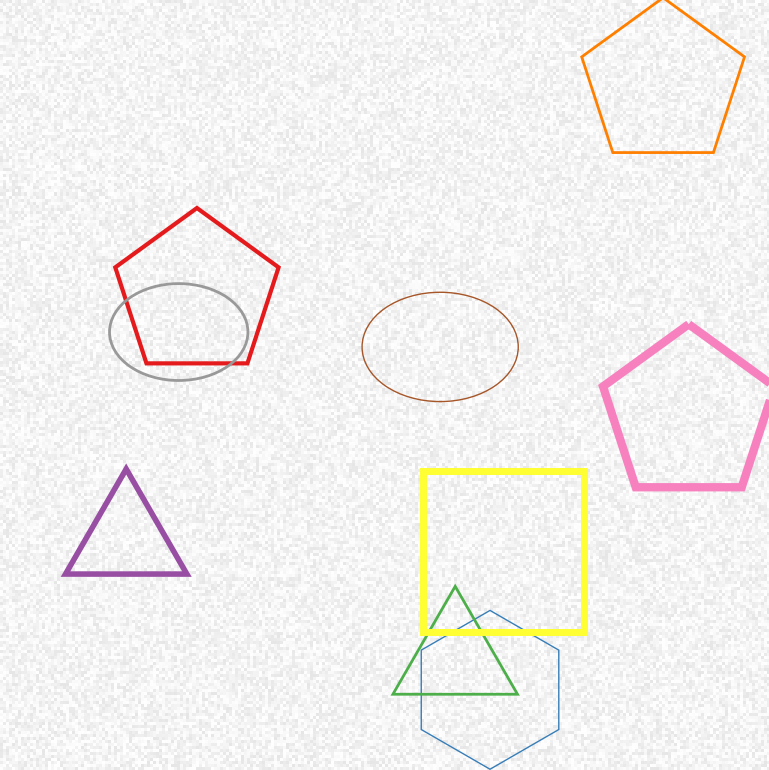[{"shape": "pentagon", "thickness": 1.5, "radius": 0.56, "center": [0.256, 0.618]}, {"shape": "hexagon", "thickness": 0.5, "radius": 0.52, "center": [0.636, 0.104]}, {"shape": "triangle", "thickness": 1, "radius": 0.47, "center": [0.591, 0.145]}, {"shape": "triangle", "thickness": 2, "radius": 0.45, "center": [0.164, 0.3]}, {"shape": "pentagon", "thickness": 1, "radius": 0.56, "center": [0.861, 0.892]}, {"shape": "square", "thickness": 2.5, "radius": 0.52, "center": [0.654, 0.284]}, {"shape": "oval", "thickness": 0.5, "radius": 0.51, "center": [0.572, 0.549]}, {"shape": "pentagon", "thickness": 3, "radius": 0.59, "center": [0.894, 0.462]}, {"shape": "oval", "thickness": 1, "radius": 0.45, "center": [0.232, 0.569]}]